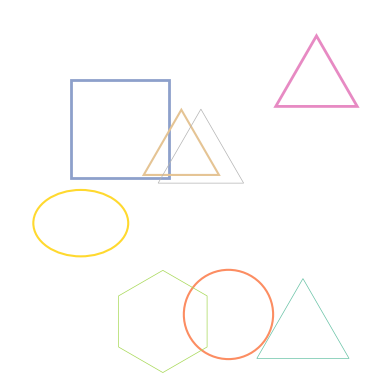[{"shape": "triangle", "thickness": 0.5, "radius": 0.69, "center": [0.787, 0.138]}, {"shape": "circle", "thickness": 1.5, "radius": 0.58, "center": [0.593, 0.183]}, {"shape": "square", "thickness": 2, "radius": 0.64, "center": [0.311, 0.665]}, {"shape": "triangle", "thickness": 2, "radius": 0.61, "center": [0.822, 0.785]}, {"shape": "hexagon", "thickness": 0.5, "radius": 0.66, "center": [0.423, 0.165]}, {"shape": "oval", "thickness": 1.5, "radius": 0.62, "center": [0.21, 0.42]}, {"shape": "triangle", "thickness": 1.5, "radius": 0.56, "center": [0.471, 0.602]}, {"shape": "triangle", "thickness": 0.5, "radius": 0.64, "center": [0.522, 0.588]}]